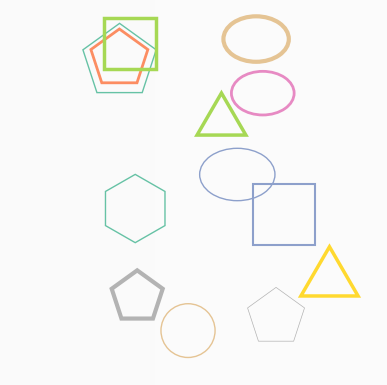[{"shape": "pentagon", "thickness": 1, "radius": 0.5, "center": [0.309, 0.84]}, {"shape": "hexagon", "thickness": 1, "radius": 0.44, "center": [0.349, 0.458]}, {"shape": "pentagon", "thickness": 2, "radius": 0.39, "center": [0.308, 0.847]}, {"shape": "square", "thickness": 1.5, "radius": 0.4, "center": [0.733, 0.443]}, {"shape": "oval", "thickness": 1, "radius": 0.49, "center": [0.612, 0.547]}, {"shape": "oval", "thickness": 2, "radius": 0.4, "center": [0.678, 0.758]}, {"shape": "square", "thickness": 2.5, "radius": 0.34, "center": [0.337, 0.887]}, {"shape": "triangle", "thickness": 2.5, "radius": 0.36, "center": [0.571, 0.686]}, {"shape": "triangle", "thickness": 2.5, "radius": 0.43, "center": [0.85, 0.274]}, {"shape": "oval", "thickness": 3, "radius": 0.42, "center": [0.661, 0.899]}, {"shape": "circle", "thickness": 1, "radius": 0.35, "center": [0.485, 0.141]}, {"shape": "pentagon", "thickness": 3, "radius": 0.35, "center": [0.354, 0.229]}, {"shape": "pentagon", "thickness": 0.5, "radius": 0.39, "center": [0.712, 0.176]}]